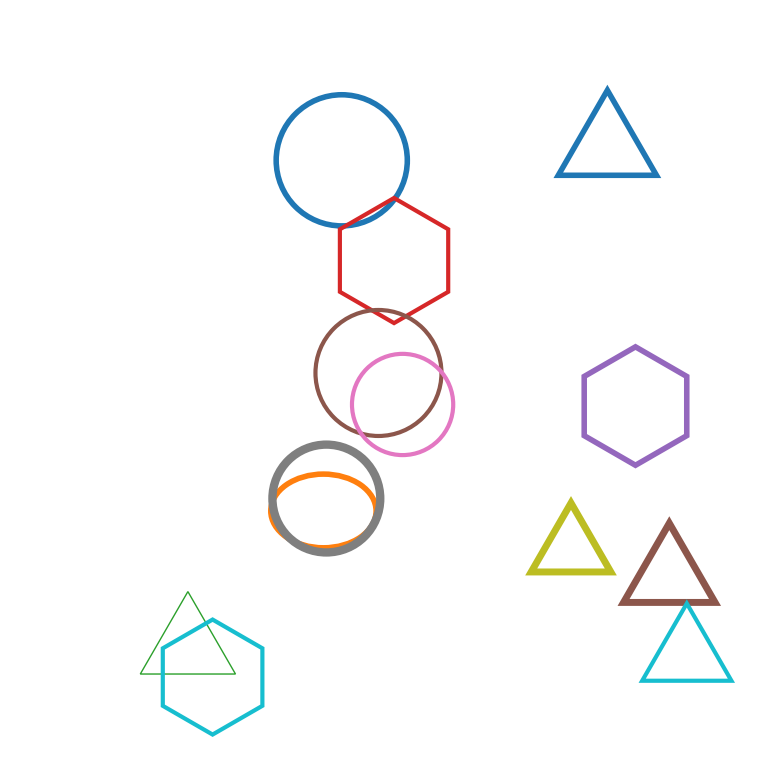[{"shape": "triangle", "thickness": 2, "radius": 0.37, "center": [0.789, 0.809]}, {"shape": "circle", "thickness": 2, "radius": 0.43, "center": [0.444, 0.792]}, {"shape": "oval", "thickness": 2, "radius": 0.34, "center": [0.42, 0.336]}, {"shape": "triangle", "thickness": 0.5, "radius": 0.36, "center": [0.244, 0.16]}, {"shape": "hexagon", "thickness": 1.5, "radius": 0.41, "center": [0.512, 0.662]}, {"shape": "hexagon", "thickness": 2, "radius": 0.38, "center": [0.825, 0.473]}, {"shape": "triangle", "thickness": 2.5, "radius": 0.34, "center": [0.869, 0.252]}, {"shape": "circle", "thickness": 1.5, "radius": 0.41, "center": [0.492, 0.516]}, {"shape": "circle", "thickness": 1.5, "radius": 0.33, "center": [0.523, 0.475]}, {"shape": "circle", "thickness": 3, "radius": 0.35, "center": [0.424, 0.353]}, {"shape": "triangle", "thickness": 2.5, "radius": 0.3, "center": [0.742, 0.287]}, {"shape": "hexagon", "thickness": 1.5, "radius": 0.37, "center": [0.276, 0.121]}, {"shape": "triangle", "thickness": 1.5, "radius": 0.33, "center": [0.892, 0.149]}]